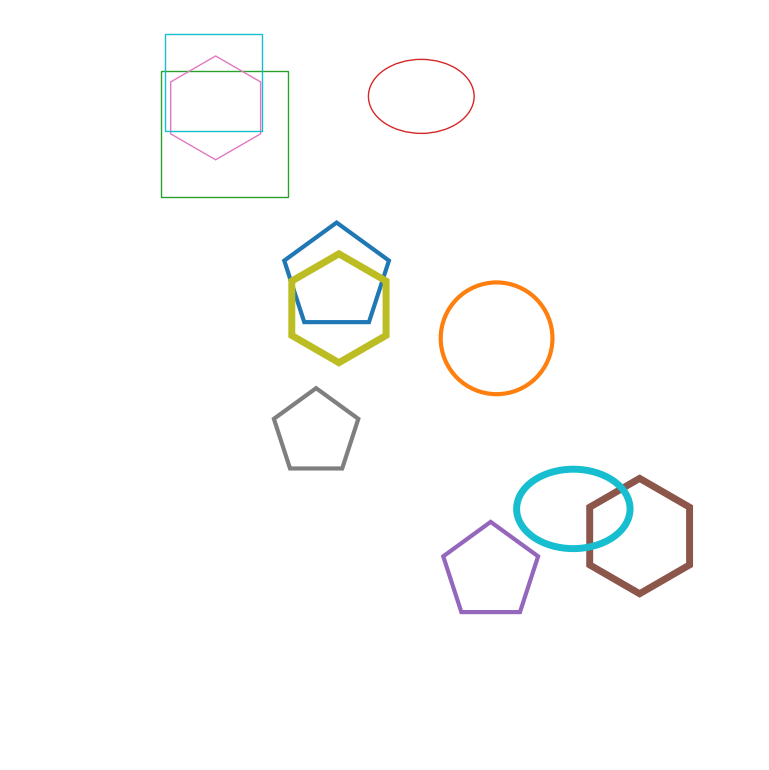[{"shape": "pentagon", "thickness": 1.5, "radius": 0.36, "center": [0.437, 0.639]}, {"shape": "circle", "thickness": 1.5, "radius": 0.36, "center": [0.645, 0.561]}, {"shape": "square", "thickness": 0.5, "radius": 0.41, "center": [0.291, 0.826]}, {"shape": "oval", "thickness": 0.5, "radius": 0.34, "center": [0.547, 0.875]}, {"shape": "pentagon", "thickness": 1.5, "radius": 0.32, "center": [0.637, 0.257]}, {"shape": "hexagon", "thickness": 2.5, "radius": 0.37, "center": [0.831, 0.304]}, {"shape": "hexagon", "thickness": 0.5, "radius": 0.34, "center": [0.28, 0.86]}, {"shape": "pentagon", "thickness": 1.5, "radius": 0.29, "center": [0.411, 0.438]}, {"shape": "hexagon", "thickness": 2.5, "radius": 0.35, "center": [0.44, 0.6]}, {"shape": "square", "thickness": 0.5, "radius": 0.31, "center": [0.277, 0.893]}, {"shape": "oval", "thickness": 2.5, "radius": 0.37, "center": [0.745, 0.339]}]